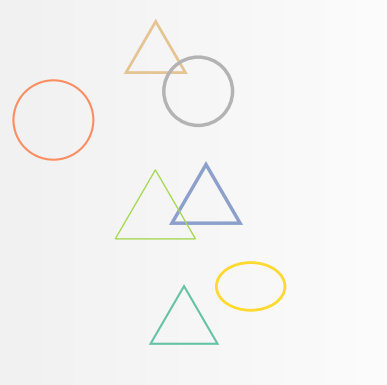[{"shape": "triangle", "thickness": 1.5, "radius": 0.5, "center": [0.475, 0.157]}, {"shape": "circle", "thickness": 1.5, "radius": 0.52, "center": [0.138, 0.688]}, {"shape": "triangle", "thickness": 2.5, "radius": 0.51, "center": [0.532, 0.471]}, {"shape": "triangle", "thickness": 1, "radius": 0.6, "center": [0.401, 0.439]}, {"shape": "oval", "thickness": 2, "radius": 0.44, "center": [0.647, 0.256]}, {"shape": "triangle", "thickness": 2, "radius": 0.44, "center": [0.402, 0.856]}, {"shape": "circle", "thickness": 2.5, "radius": 0.44, "center": [0.511, 0.763]}]